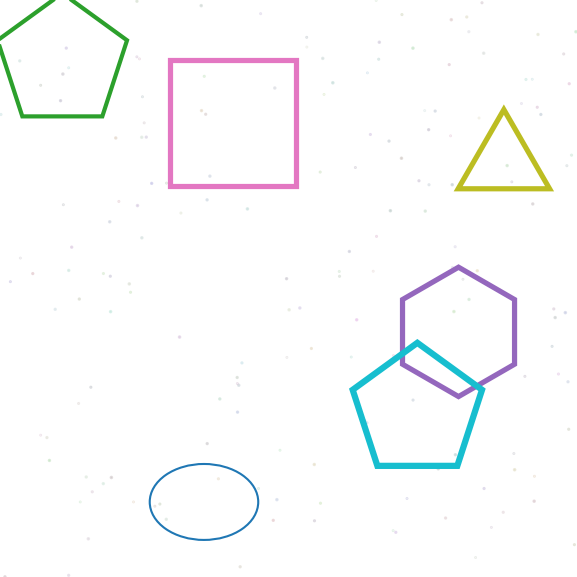[{"shape": "oval", "thickness": 1, "radius": 0.47, "center": [0.353, 0.13]}, {"shape": "pentagon", "thickness": 2, "radius": 0.59, "center": [0.108, 0.893]}, {"shape": "hexagon", "thickness": 2.5, "radius": 0.56, "center": [0.794, 0.424]}, {"shape": "square", "thickness": 2.5, "radius": 0.54, "center": [0.404, 0.787]}, {"shape": "triangle", "thickness": 2.5, "radius": 0.46, "center": [0.872, 0.718]}, {"shape": "pentagon", "thickness": 3, "radius": 0.59, "center": [0.723, 0.288]}]